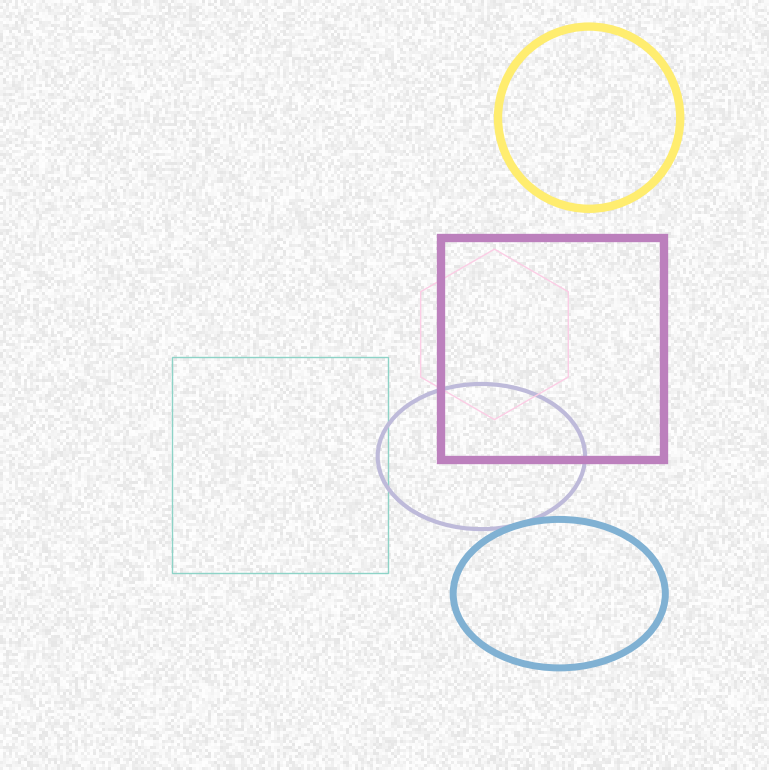[{"shape": "square", "thickness": 0.5, "radius": 0.7, "center": [0.364, 0.396]}, {"shape": "oval", "thickness": 1.5, "radius": 0.67, "center": [0.625, 0.407]}, {"shape": "oval", "thickness": 2.5, "radius": 0.69, "center": [0.726, 0.229]}, {"shape": "hexagon", "thickness": 0.5, "radius": 0.55, "center": [0.642, 0.566]}, {"shape": "square", "thickness": 3, "radius": 0.72, "center": [0.718, 0.547]}, {"shape": "circle", "thickness": 3, "radius": 0.59, "center": [0.765, 0.847]}]